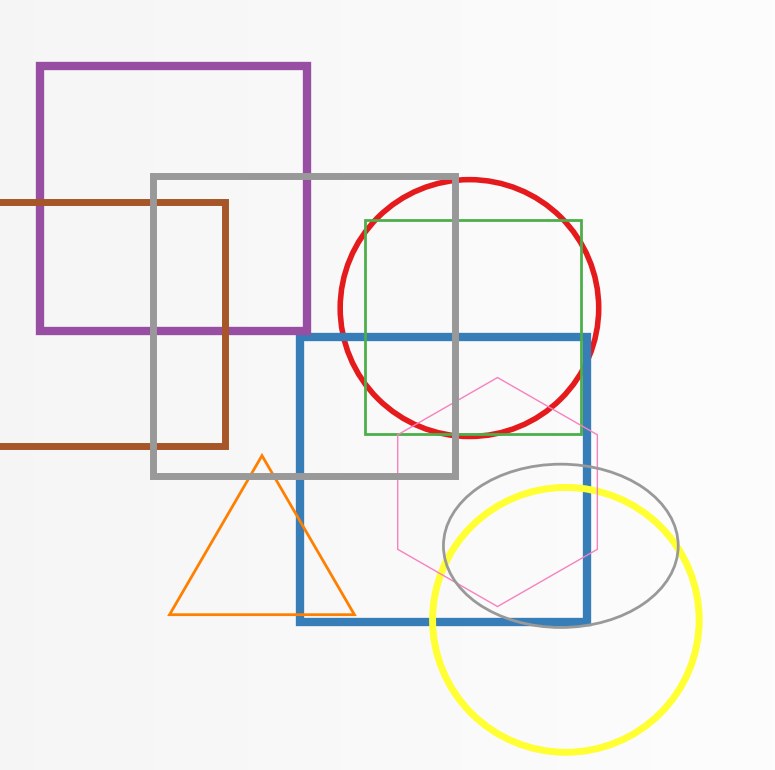[{"shape": "circle", "thickness": 2, "radius": 0.83, "center": [0.606, 0.6]}, {"shape": "square", "thickness": 3, "radius": 0.92, "center": [0.572, 0.377]}, {"shape": "square", "thickness": 1, "radius": 0.7, "center": [0.611, 0.575]}, {"shape": "square", "thickness": 3, "radius": 0.86, "center": [0.224, 0.742]}, {"shape": "triangle", "thickness": 1, "radius": 0.69, "center": [0.338, 0.271]}, {"shape": "circle", "thickness": 2.5, "radius": 0.86, "center": [0.73, 0.195]}, {"shape": "square", "thickness": 2.5, "radius": 0.79, "center": [0.131, 0.579]}, {"shape": "hexagon", "thickness": 0.5, "radius": 0.74, "center": [0.642, 0.361]}, {"shape": "oval", "thickness": 1, "radius": 0.76, "center": [0.724, 0.291]}, {"shape": "square", "thickness": 2.5, "radius": 0.98, "center": [0.392, 0.577]}]